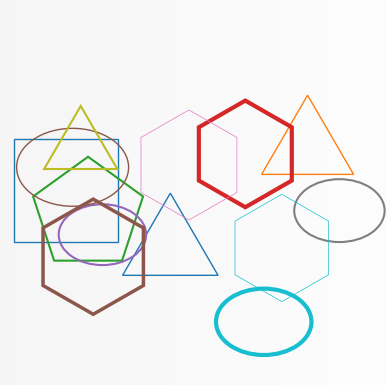[{"shape": "square", "thickness": 1, "radius": 0.67, "center": [0.17, 0.504]}, {"shape": "triangle", "thickness": 1, "radius": 0.71, "center": [0.44, 0.356]}, {"shape": "triangle", "thickness": 1, "radius": 0.69, "center": [0.794, 0.616]}, {"shape": "pentagon", "thickness": 1.5, "radius": 0.75, "center": [0.227, 0.444]}, {"shape": "hexagon", "thickness": 3, "radius": 0.69, "center": [0.633, 0.6]}, {"shape": "oval", "thickness": 1.5, "radius": 0.56, "center": [0.264, 0.39]}, {"shape": "hexagon", "thickness": 2.5, "radius": 0.75, "center": [0.241, 0.333]}, {"shape": "oval", "thickness": 1, "radius": 0.72, "center": [0.187, 0.565]}, {"shape": "hexagon", "thickness": 0.5, "radius": 0.71, "center": [0.488, 0.572]}, {"shape": "oval", "thickness": 1.5, "radius": 0.58, "center": [0.876, 0.453]}, {"shape": "triangle", "thickness": 1.5, "radius": 0.55, "center": [0.208, 0.616]}, {"shape": "oval", "thickness": 3, "radius": 0.62, "center": [0.681, 0.164]}, {"shape": "hexagon", "thickness": 0.5, "radius": 0.7, "center": [0.727, 0.356]}]